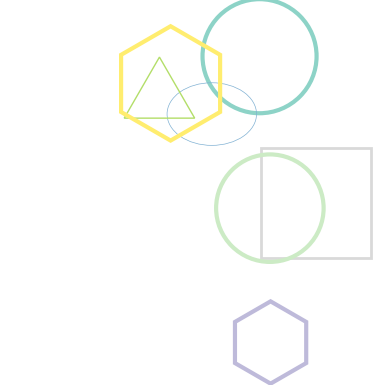[{"shape": "circle", "thickness": 3, "radius": 0.74, "center": [0.674, 0.854]}, {"shape": "hexagon", "thickness": 3, "radius": 0.53, "center": [0.703, 0.11]}, {"shape": "oval", "thickness": 0.5, "radius": 0.58, "center": [0.55, 0.704]}, {"shape": "triangle", "thickness": 1, "radius": 0.53, "center": [0.414, 0.746]}, {"shape": "square", "thickness": 2, "radius": 0.71, "center": [0.821, 0.473]}, {"shape": "circle", "thickness": 3, "radius": 0.7, "center": [0.701, 0.459]}, {"shape": "hexagon", "thickness": 3, "radius": 0.74, "center": [0.443, 0.783]}]